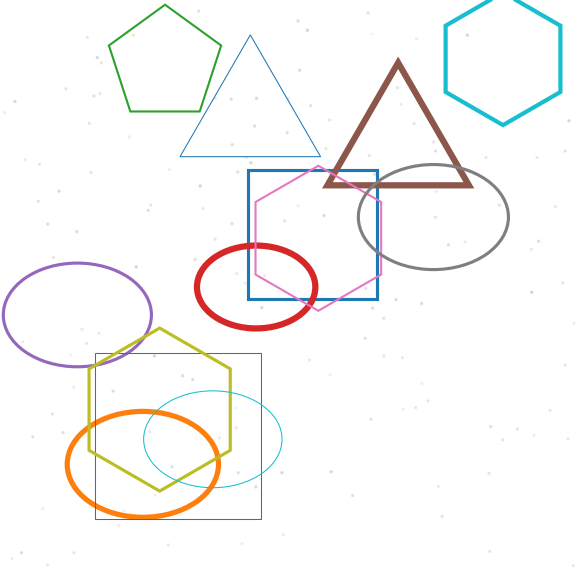[{"shape": "triangle", "thickness": 0.5, "radius": 0.7, "center": [0.433, 0.798]}, {"shape": "square", "thickness": 1.5, "radius": 0.56, "center": [0.541, 0.593]}, {"shape": "oval", "thickness": 2.5, "radius": 0.65, "center": [0.247, 0.195]}, {"shape": "pentagon", "thickness": 1, "radius": 0.51, "center": [0.286, 0.889]}, {"shape": "oval", "thickness": 3, "radius": 0.51, "center": [0.444, 0.502]}, {"shape": "oval", "thickness": 1.5, "radius": 0.64, "center": [0.134, 0.454]}, {"shape": "square", "thickness": 0.5, "radius": 0.72, "center": [0.309, 0.244]}, {"shape": "triangle", "thickness": 3, "radius": 0.71, "center": [0.689, 0.749]}, {"shape": "hexagon", "thickness": 1, "radius": 0.63, "center": [0.551, 0.587]}, {"shape": "oval", "thickness": 1.5, "radius": 0.65, "center": [0.75, 0.623]}, {"shape": "hexagon", "thickness": 1.5, "radius": 0.71, "center": [0.276, 0.29]}, {"shape": "oval", "thickness": 0.5, "radius": 0.6, "center": [0.369, 0.238]}, {"shape": "hexagon", "thickness": 2, "radius": 0.57, "center": [0.871, 0.897]}]